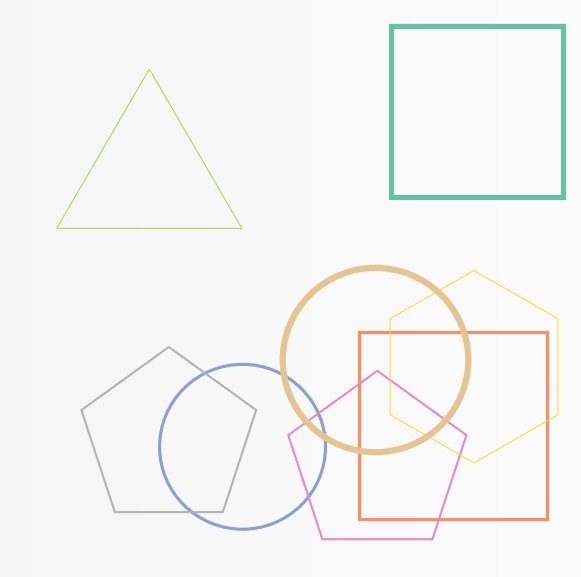[{"shape": "square", "thickness": 2.5, "radius": 0.74, "center": [0.821, 0.807]}, {"shape": "square", "thickness": 1.5, "radius": 0.81, "center": [0.779, 0.262]}, {"shape": "circle", "thickness": 1.5, "radius": 0.71, "center": [0.417, 0.225]}, {"shape": "pentagon", "thickness": 1, "radius": 0.81, "center": [0.649, 0.196]}, {"shape": "triangle", "thickness": 0.5, "radius": 0.92, "center": [0.257, 0.696]}, {"shape": "hexagon", "thickness": 0.5, "radius": 0.83, "center": [0.816, 0.364]}, {"shape": "circle", "thickness": 3, "radius": 0.8, "center": [0.646, 0.376]}, {"shape": "pentagon", "thickness": 1, "radius": 0.79, "center": [0.29, 0.24]}]